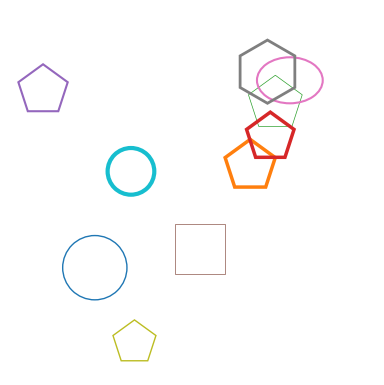[{"shape": "circle", "thickness": 1, "radius": 0.42, "center": [0.246, 0.305]}, {"shape": "pentagon", "thickness": 2.5, "radius": 0.34, "center": [0.65, 0.569]}, {"shape": "pentagon", "thickness": 0.5, "radius": 0.37, "center": [0.715, 0.731]}, {"shape": "pentagon", "thickness": 2.5, "radius": 0.32, "center": [0.702, 0.644]}, {"shape": "pentagon", "thickness": 1.5, "radius": 0.34, "center": [0.112, 0.766]}, {"shape": "square", "thickness": 0.5, "radius": 0.33, "center": [0.52, 0.353]}, {"shape": "oval", "thickness": 1.5, "radius": 0.43, "center": [0.753, 0.791]}, {"shape": "hexagon", "thickness": 2, "radius": 0.41, "center": [0.695, 0.814]}, {"shape": "pentagon", "thickness": 1, "radius": 0.29, "center": [0.349, 0.11]}, {"shape": "circle", "thickness": 3, "radius": 0.3, "center": [0.34, 0.555]}]